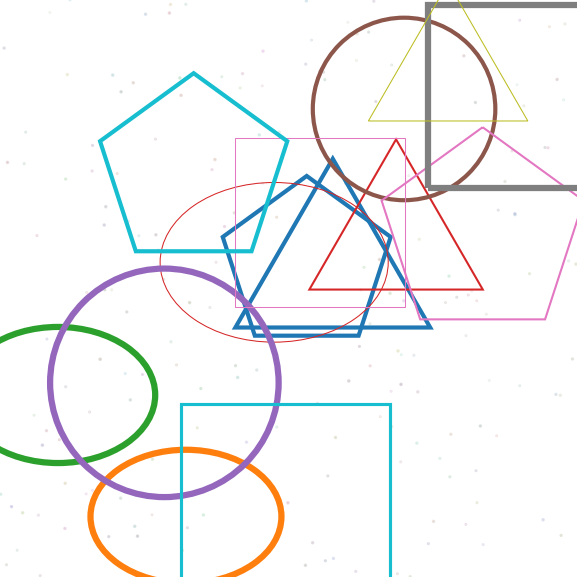[{"shape": "triangle", "thickness": 2, "radius": 0.97, "center": [0.576, 0.529]}, {"shape": "pentagon", "thickness": 2, "radius": 0.76, "center": [0.531, 0.542]}, {"shape": "oval", "thickness": 3, "radius": 0.83, "center": [0.322, 0.105]}, {"shape": "oval", "thickness": 3, "radius": 0.84, "center": [0.1, 0.315]}, {"shape": "triangle", "thickness": 1, "radius": 0.87, "center": [0.686, 0.584]}, {"shape": "oval", "thickness": 0.5, "radius": 0.99, "center": [0.475, 0.545]}, {"shape": "circle", "thickness": 3, "radius": 0.99, "center": [0.285, 0.336]}, {"shape": "circle", "thickness": 2, "radius": 0.79, "center": [0.7, 0.81]}, {"shape": "square", "thickness": 0.5, "radius": 0.73, "center": [0.554, 0.614]}, {"shape": "pentagon", "thickness": 1, "radius": 0.92, "center": [0.836, 0.595]}, {"shape": "square", "thickness": 3, "radius": 0.79, "center": [0.9, 0.832]}, {"shape": "triangle", "thickness": 0.5, "radius": 0.8, "center": [0.776, 0.869]}, {"shape": "pentagon", "thickness": 2, "radius": 0.85, "center": [0.335, 0.702]}, {"shape": "square", "thickness": 1.5, "radius": 0.91, "center": [0.494, 0.117]}]